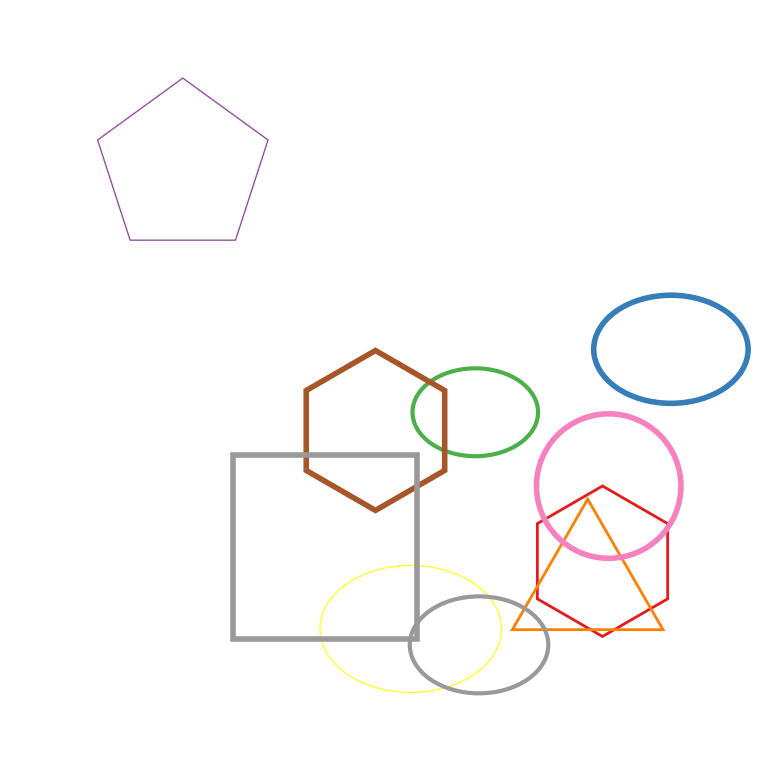[{"shape": "hexagon", "thickness": 1, "radius": 0.49, "center": [0.782, 0.271]}, {"shape": "oval", "thickness": 2, "radius": 0.5, "center": [0.871, 0.546]}, {"shape": "oval", "thickness": 1.5, "radius": 0.41, "center": [0.617, 0.465]}, {"shape": "pentagon", "thickness": 0.5, "radius": 0.58, "center": [0.237, 0.782]}, {"shape": "triangle", "thickness": 1, "radius": 0.56, "center": [0.763, 0.239]}, {"shape": "oval", "thickness": 0.5, "radius": 0.59, "center": [0.533, 0.183]}, {"shape": "hexagon", "thickness": 2, "radius": 0.52, "center": [0.488, 0.441]}, {"shape": "circle", "thickness": 2, "radius": 0.47, "center": [0.791, 0.369]}, {"shape": "oval", "thickness": 1.5, "radius": 0.45, "center": [0.622, 0.163]}, {"shape": "square", "thickness": 2, "radius": 0.6, "center": [0.422, 0.29]}]